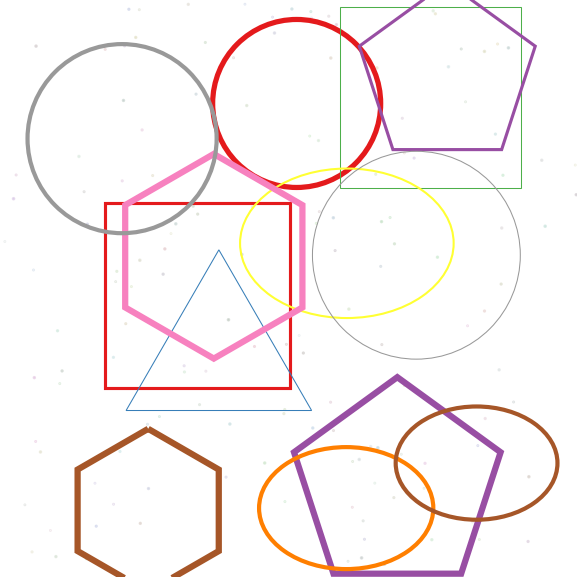[{"shape": "circle", "thickness": 2.5, "radius": 0.73, "center": [0.514, 0.82]}, {"shape": "square", "thickness": 1.5, "radius": 0.8, "center": [0.342, 0.488]}, {"shape": "triangle", "thickness": 0.5, "radius": 0.93, "center": [0.379, 0.381]}, {"shape": "square", "thickness": 0.5, "radius": 0.78, "center": [0.745, 0.83]}, {"shape": "pentagon", "thickness": 3, "radius": 0.94, "center": [0.688, 0.158]}, {"shape": "pentagon", "thickness": 1.5, "radius": 0.8, "center": [0.775, 0.87]}, {"shape": "oval", "thickness": 2, "radius": 0.75, "center": [0.599, 0.119]}, {"shape": "oval", "thickness": 1, "radius": 0.92, "center": [0.601, 0.578]}, {"shape": "hexagon", "thickness": 3, "radius": 0.71, "center": [0.257, 0.115]}, {"shape": "oval", "thickness": 2, "radius": 0.7, "center": [0.825, 0.197]}, {"shape": "hexagon", "thickness": 3, "radius": 0.89, "center": [0.37, 0.555]}, {"shape": "circle", "thickness": 2, "radius": 0.82, "center": [0.211, 0.759]}, {"shape": "circle", "thickness": 0.5, "radius": 0.9, "center": [0.721, 0.557]}]